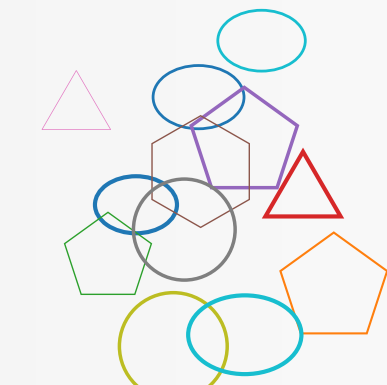[{"shape": "oval", "thickness": 2, "radius": 0.59, "center": [0.512, 0.748]}, {"shape": "oval", "thickness": 3, "radius": 0.53, "center": [0.351, 0.468]}, {"shape": "pentagon", "thickness": 1.5, "radius": 0.72, "center": [0.861, 0.251]}, {"shape": "pentagon", "thickness": 1, "radius": 0.59, "center": [0.279, 0.331]}, {"shape": "triangle", "thickness": 3, "radius": 0.56, "center": [0.782, 0.494]}, {"shape": "pentagon", "thickness": 2.5, "radius": 0.72, "center": [0.63, 0.629]}, {"shape": "hexagon", "thickness": 1, "radius": 0.72, "center": [0.518, 0.554]}, {"shape": "triangle", "thickness": 0.5, "radius": 0.51, "center": [0.197, 0.715]}, {"shape": "circle", "thickness": 2.5, "radius": 0.66, "center": [0.476, 0.404]}, {"shape": "circle", "thickness": 2.5, "radius": 0.7, "center": [0.447, 0.101]}, {"shape": "oval", "thickness": 3, "radius": 0.73, "center": [0.632, 0.131]}, {"shape": "oval", "thickness": 2, "radius": 0.56, "center": [0.675, 0.894]}]